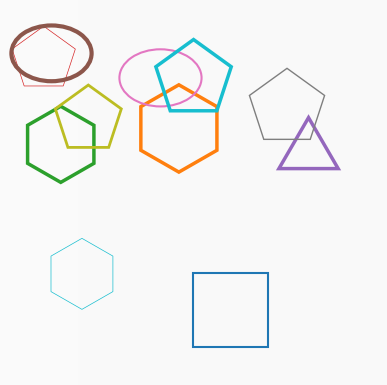[{"shape": "square", "thickness": 1.5, "radius": 0.48, "center": [0.595, 0.194]}, {"shape": "hexagon", "thickness": 2.5, "radius": 0.57, "center": [0.462, 0.666]}, {"shape": "hexagon", "thickness": 2.5, "radius": 0.49, "center": [0.157, 0.625]}, {"shape": "pentagon", "thickness": 0.5, "radius": 0.43, "center": [0.113, 0.846]}, {"shape": "triangle", "thickness": 2.5, "radius": 0.44, "center": [0.796, 0.606]}, {"shape": "oval", "thickness": 3, "radius": 0.52, "center": [0.133, 0.861]}, {"shape": "oval", "thickness": 1.5, "radius": 0.53, "center": [0.414, 0.798]}, {"shape": "pentagon", "thickness": 1, "radius": 0.51, "center": [0.741, 0.721]}, {"shape": "pentagon", "thickness": 2, "radius": 0.45, "center": [0.228, 0.69]}, {"shape": "pentagon", "thickness": 2.5, "radius": 0.51, "center": [0.499, 0.795]}, {"shape": "hexagon", "thickness": 0.5, "radius": 0.46, "center": [0.211, 0.289]}]